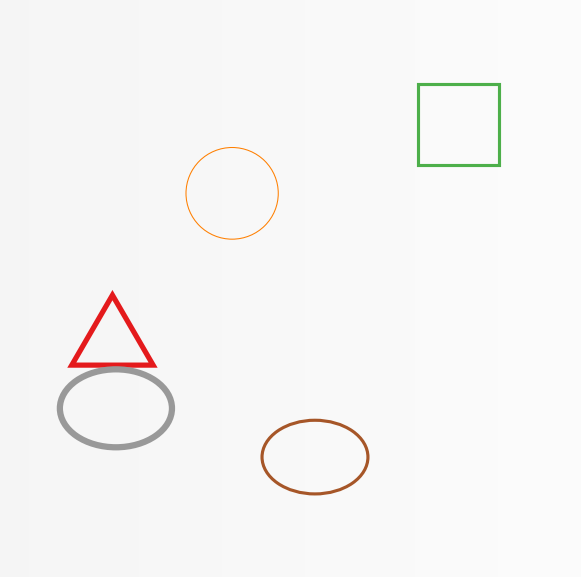[{"shape": "triangle", "thickness": 2.5, "radius": 0.4, "center": [0.193, 0.407]}, {"shape": "square", "thickness": 1.5, "radius": 0.35, "center": [0.789, 0.784]}, {"shape": "circle", "thickness": 0.5, "radius": 0.4, "center": [0.399, 0.664]}, {"shape": "oval", "thickness": 1.5, "radius": 0.46, "center": [0.542, 0.208]}, {"shape": "oval", "thickness": 3, "radius": 0.48, "center": [0.199, 0.292]}]